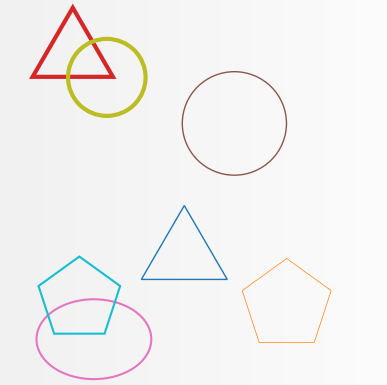[{"shape": "triangle", "thickness": 1, "radius": 0.64, "center": [0.476, 0.338]}, {"shape": "pentagon", "thickness": 0.5, "radius": 0.6, "center": [0.74, 0.208]}, {"shape": "triangle", "thickness": 3, "radius": 0.6, "center": [0.188, 0.86]}, {"shape": "circle", "thickness": 1, "radius": 0.67, "center": [0.605, 0.679]}, {"shape": "oval", "thickness": 1.5, "radius": 0.74, "center": [0.242, 0.119]}, {"shape": "circle", "thickness": 3, "radius": 0.5, "center": [0.276, 0.799]}, {"shape": "pentagon", "thickness": 1.5, "radius": 0.55, "center": [0.205, 0.223]}]